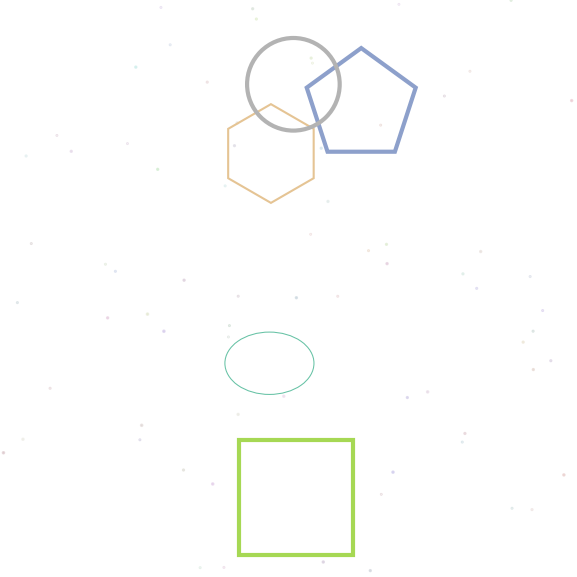[{"shape": "oval", "thickness": 0.5, "radius": 0.39, "center": [0.467, 0.37]}, {"shape": "pentagon", "thickness": 2, "radius": 0.5, "center": [0.625, 0.817]}, {"shape": "square", "thickness": 2, "radius": 0.5, "center": [0.512, 0.137]}, {"shape": "hexagon", "thickness": 1, "radius": 0.43, "center": [0.469, 0.733]}, {"shape": "circle", "thickness": 2, "radius": 0.4, "center": [0.508, 0.853]}]